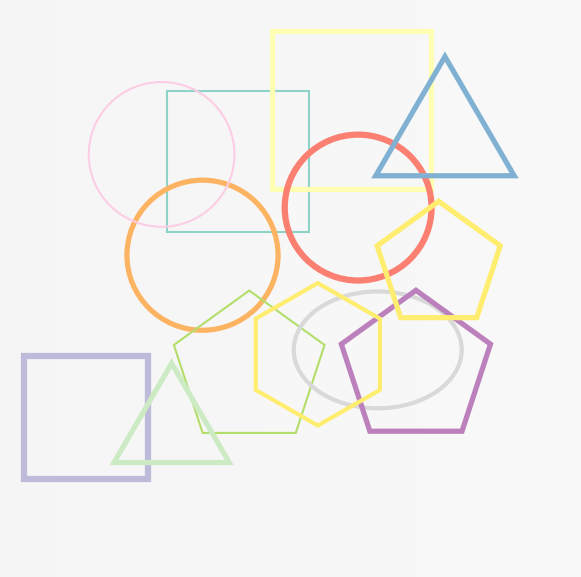[{"shape": "square", "thickness": 1, "radius": 0.61, "center": [0.41, 0.72]}, {"shape": "square", "thickness": 2.5, "radius": 0.68, "center": [0.605, 0.809]}, {"shape": "square", "thickness": 3, "radius": 0.53, "center": [0.148, 0.276]}, {"shape": "circle", "thickness": 3, "radius": 0.63, "center": [0.616, 0.64]}, {"shape": "triangle", "thickness": 2.5, "radius": 0.69, "center": [0.765, 0.764]}, {"shape": "circle", "thickness": 2.5, "radius": 0.65, "center": [0.348, 0.557]}, {"shape": "pentagon", "thickness": 1, "radius": 0.68, "center": [0.429, 0.36]}, {"shape": "circle", "thickness": 1, "radius": 0.63, "center": [0.278, 0.732]}, {"shape": "oval", "thickness": 2, "radius": 0.72, "center": [0.65, 0.393]}, {"shape": "pentagon", "thickness": 2.5, "radius": 0.67, "center": [0.716, 0.362]}, {"shape": "triangle", "thickness": 2.5, "radius": 0.57, "center": [0.295, 0.255]}, {"shape": "hexagon", "thickness": 2, "radius": 0.62, "center": [0.547, 0.386]}, {"shape": "pentagon", "thickness": 2.5, "radius": 0.56, "center": [0.755, 0.539]}]